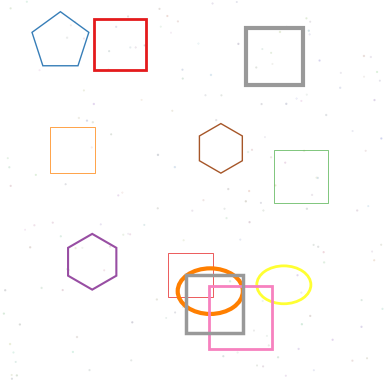[{"shape": "square", "thickness": 2, "radius": 0.33, "center": [0.312, 0.885]}, {"shape": "square", "thickness": 0.5, "radius": 0.29, "center": [0.495, 0.286]}, {"shape": "pentagon", "thickness": 1, "radius": 0.39, "center": [0.157, 0.892]}, {"shape": "square", "thickness": 0.5, "radius": 0.35, "center": [0.782, 0.542]}, {"shape": "hexagon", "thickness": 1.5, "radius": 0.36, "center": [0.24, 0.32]}, {"shape": "oval", "thickness": 3, "radius": 0.42, "center": [0.546, 0.244]}, {"shape": "square", "thickness": 0.5, "radius": 0.3, "center": [0.188, 0.611]}, {"shape": "oval", "thickness": 2, "radius": 0.35, "center": [0.737, 0.26]}, {"shape": "hexagon", "thickness": 1, "radius": 0.32, "center": [0.574, 0.615]}, {"shape": "square", "thickness": 2, "radius": 0.41, "center": [0.625, 0.174]}, {"shape": "square", "thickness": 2.5, "radius": 0.37, "center": [0.558, 0.21]}, {"shape": "square", "thickness": 3, "radius": 0.37, "center": [0.712, 0.852]}]